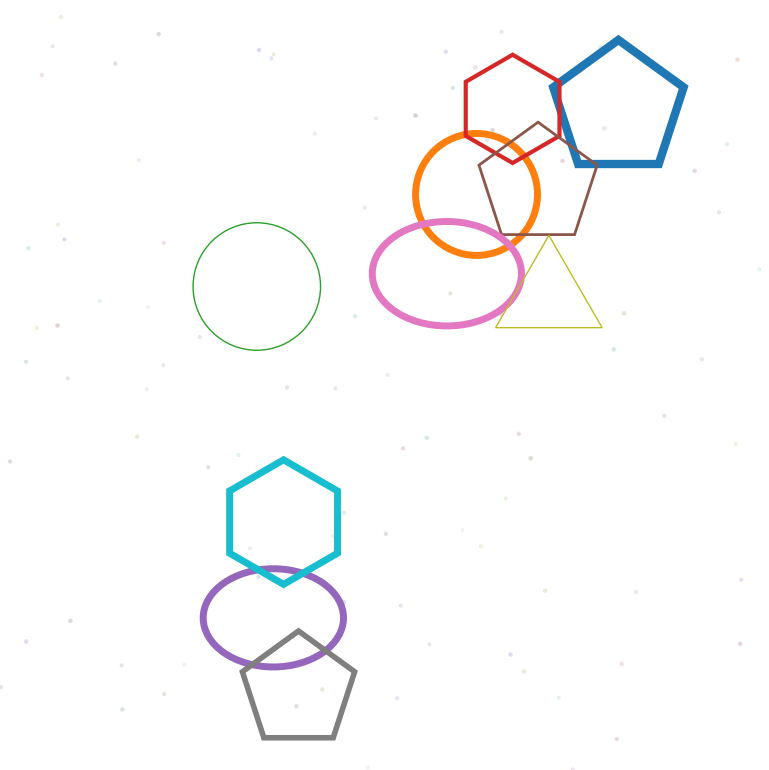[{"shape": "pentagon", "thickness": 3, "radius": 0.45, "center": [0.803, 0.859]}, {"shape": "circle", "thickness": 2.5, "radius": 0.4, "center": [0.619, 0.748]}, {"shape": "circle", "thickness": 0.5, "radius": 0.41, "center": [0.334, 0.628]}, {"shape": "hexagon", "thickness": 1.5, "radius": 0.35, "center": [0.666, 0.859]}, {"shape": "oval", "thickness": 2.5, "radius": 0.46, "center": [0.355, 0.198]}, {"shape": "pentagon", "thickness": 1, "radius": 0.4, "center": [0.699, 0.761]}, {"shape": "oval", "thickness": 2.5, "radius": 0.48, "center": [0.58, 0.645]}, {"shape": "pentagon", "thickness": 2, "radius": 0.38, "center": [0.388, 0.104]}, {"shape": "triangle", "thickness": 0.5, "radius": 0.4, "center": [0.713, 0.614]}, {"shape": "hexagon", "thickness": 2.5, "radius": 0.4, "center": [0.368, 0.322]}]